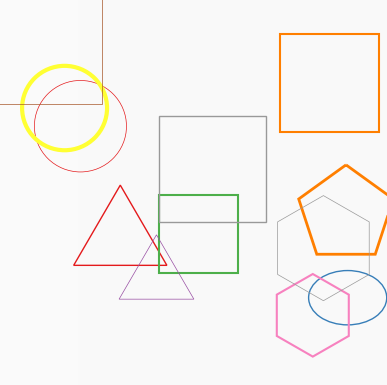[{"shape": "triangle", "thickness": 1, "radius": 0.69, "center": [0.31, 0.38]}, {"shape": "circle", "thickness": 0.5, "radius": 0.59, "center": [0.208, 0.672]}, {"shape": "oval", "thickness": 1, "radius": 0.5, "center": [0.897, 0.227]}, {"shape": "square", "thickness": 1.5, "radius": 0.51, "center": [0.513, 0.392]}, {"shape": "triangle", "thickness": 0.5, "radius": 0.56, "center": [0.404, 0.279]}, {"shape": "pentagon", "thickness": 2, "radius": 0.64, "center": [0.893, 0.443]}, {"shape": "square", "thickness": 1.5, "radius": 0.64, "center": [0.851, 0.784]}, {"shape": "circle", "thickness": 3, "radius": 0.55, "center": [0.167, 0.719]}, {"shape": "square", "thickness": 0.5, "radius": 0.7, "center": [0.123, 0.869]}, {"shape": "hexagon", "thickness": 1.5, "radius": 0.54, "center": [0.807, 0.181]}, {"shape": "square", "thickness": 1, "radius": 0.69, "center": [0.549, 0.561]}, {"shape": "hexagon", "thickness": 0.5, "radius": 0.68, "center": [0.835, 0.355]}]